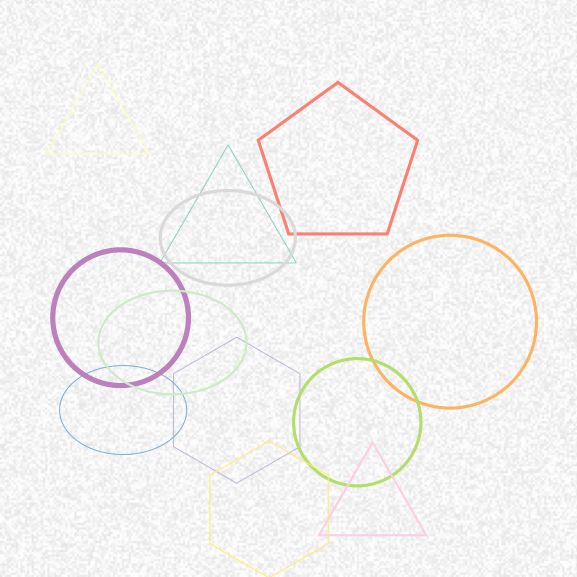[{"shape": "triangle", "thickness": 0.5, "radius": 0.68, "center": [0.395, 0.612]}, {"shape": "triangle", "thickness": 0.5, "radius": 0.52, "center": [0.17, 0.784]}, {"shape": "hexagon", "thickness": 0.5, "radius": 0.63, "center": [0.41, 0.289]}, {"shape": "pentagon", "thickness": 1.5, "radius": 0.73, "center": [0.585, 0.711]}, {"shape": "oval", "thickness": 0.5, "radius": 0.55, "center": [0.213, 0.289]}, {"shape": "circle", "thickness": 1.5, "radius": 0.75, "center": [0.779, 0.442]}, {"shape": "circle", "thickness": 1.5, "radius": 0.55, "center": [0.619, 0.268]}, {"shape": "triangle", "thickness": 1, "radius": 0.54, "center": [0.645, 0.126]}, {"shape": "oval", "thickness": 1.5, "radius": 0.59, "center": [0.394, 0.587]}, {"shape": "circle", "thickness": 2.5, "radius": 0.59, "center": [0.209, 0.449]}, {"shape": "oval", "thickness": 1, "radius": 0.64, "center": [0.299, 0.406]}, {"shape": "hexagon", "thickness": 0.5, "radius": 0.59, "center": [0.466, 0.117]}]